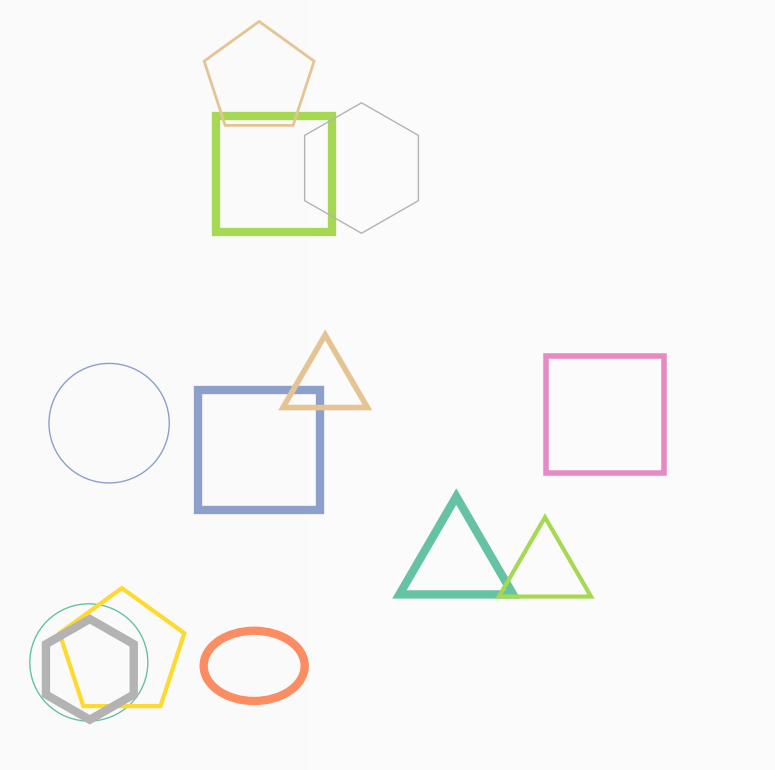[{"shape": "triangle", "thickness": 3, "radius": 0.42, "center": [0.589, 0.27]}, {"shape": "circle", "thickness": 0.5, "radius": 0.38, "center": [0.115, 0.14]}, {"shape": "oval", "thickness": 3, "radius": 0.33, "center": [0.328, 0.135]}, {"shape": "square", "thickness": 3, "radius": 0.39, "center": [0.334, 0.415]}, {"shape": "circle", "thickness": 0.5, "radius": 0.39, "center": [0.141, 0.45]}, {"shape": "square", "thickness": 2, "radius": 0.38, "center": [0.78, 0.462]}, {"shape": "triangle", "thickness": 1.5, "radius": 0.34, "center": [0.703, 0.26]}, {"shape": "square", "thickness": 3, "radius": 0.38, "center": [0.353, 0.774]}, {"shape": "pentagon", "thickness": 1.5, "radius": 0.42, "center": [0.157, 0.151]}, {"shape": "pentagon", "thickness": 1, "radius": 0.37, "center": [0.334, 0.898]}, {"shape": "triangle", "thickness": 2, "radius": 0.31, "center": [0.42, 0.502]}, {"shape": "hexagon", "thickness": 0.5, "radius": 0.42, "center": [0.466, 0.782]}, {"shape": "hexagon", "thickness": 3, "radius": 0.33, "center": [0.116, 0.131]}]